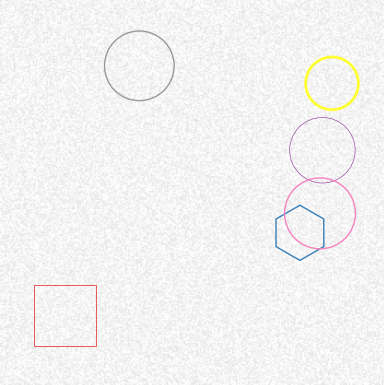[{"shape": "square", "thickness": 0.5, "radius": 0.4, "center": [0.17, 0.181]}, {"shape": "hexagon", "thickness": 1, "radius": 0.36, "center": [0.779, 0.395]}, {"shape": "circle", "thickness": 0.5, "radius": 0.43, "center": [0.837, 0.61]}, {"shape": "circle", "thickness": 2, "radius": 0.34, "center": [0.862, 0.783]}, {"shape": "circle", "thickness": 1, "radius": 0.46, "center": [0.831, 0.446]}, {"shape": "circle", "thickness": 1, "radius": 0.45, "center": [0.362, 0.829]}]